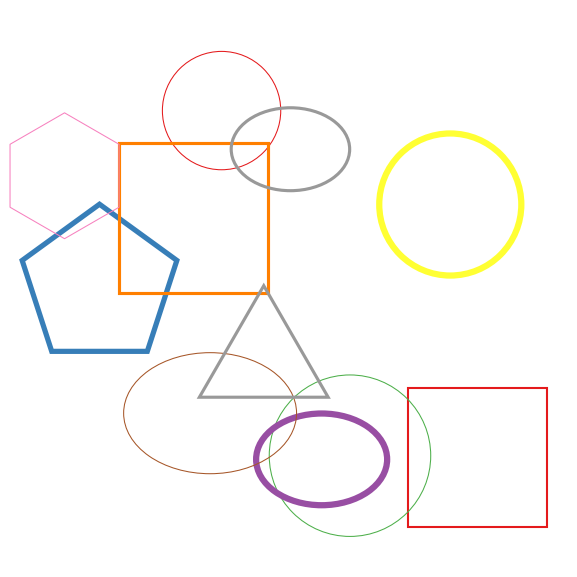[{"shape": "square", "thickness": 1, "radius": 0.6, "center": [0.827, 0.207]}, {"shape": "circle", "thickness": 0.5, "radius": 0.51, "center": [0.384, 0.808]}, {"shape": "pentagon", "thickness": 2.5, "radius": 0.7, "center": [0.172, 0.505]}, {"shape": "circle", "thickness": 0.5, "radius": 0.7, "center": [0.606, 0.21]}, {"shape": "oval", "thickness": 3, "radius": 0.57, "center": [0.557, 0.204]}, {"shape": "square", "thickness": 1.5, "radius": 0.65, "center": [0.335, 0.621]}, {"shape": "circle", "thickness": 3, "radius": 0.62, "center": [0.78, 0.645]}, {"shape": "oval", "thickness": 0.5, "radius": 0.75, "center": [0.364, 0.284]}, {"shape": "hexagon", "thickness": 0.5, "radius": 0.54, "center": [0.112, 0.695]}, {"shape": "triangle", "thickness": 1.5, "radius": 0.64, "center": [0.457, 0.376]}, {"shape": "oval", "thickness": 1.5, "radius": 0.51, "center": [0.503, 0.741]}]